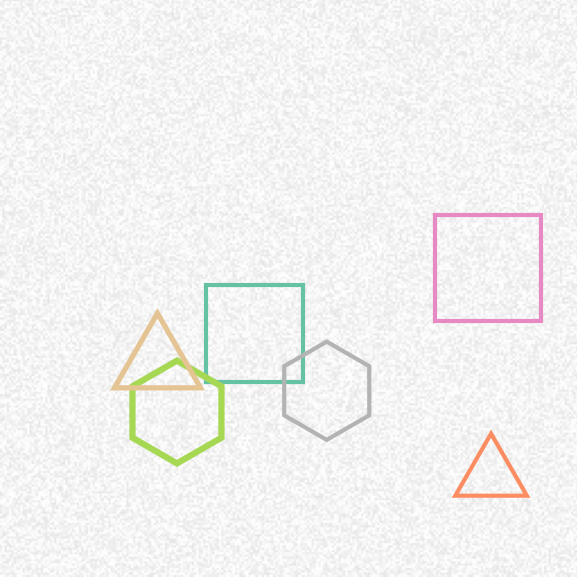[{"shape": "square", "thickness": 2, "radius": 0.42, "center": [0.441, 0.421]}, {"shape": "triangle", "thickness": 2, "radius": 0.36, "center": [0.85, 0.177]}, {"shape": "square", "thickness": 2, "radius": 0.46, "center": [0.845, 0.534]}, {"shape": "hexagon", "thickness": 3, "radius": 0.44, "center": [0.306, 0.286]}, {"shape": "triangle", "thickness": 2.5, "radius": 0.43, "center": [0.273, 0.371]}, {"shape": "hexagon", "thickness": 2, "radius": 0.43, "center": [0.566, 0.322]}]